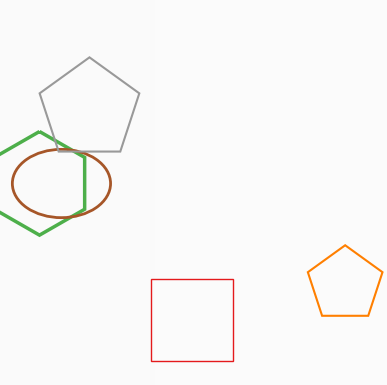[{"shape": "square", "thickness": 1, "radius": 0.53, "center": [0.495, 0.168]}, {"shape": "hexagon", "thickness": 2.5, "radius": 0.67, "center": [0.102, 0.524]}, {"shape": "pentagon", "thickness": 1.5, "radius": 0.51, "center": [0.891, 0.262]}, {"shape": "oval", "thickness": 2, "radius": 0.63, "center": [0.159, 0.523]}, {"shape": "pentagon", "thickness": 1.5, "radius": 0.68, "center": [0.231, 0.716]}]